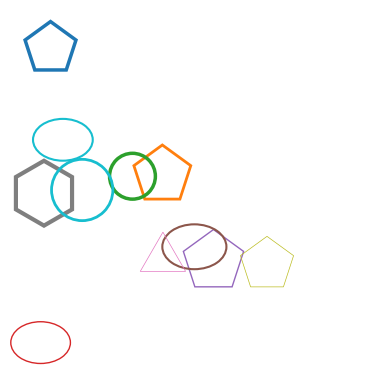[{"shape": "pentagon", "thickness": 2.5, "radius": 0.35, "center": [0.131, 0.874]}, {"shape": "pentagon", "thickness": 2, "radius": 0.39, "center": [0.422, 0.546]}, {"shape": "circle", "thickness": 2.5, "radius": 0.3, "center": [0.344, 0.542]}, {"shape": "oval", "thickness": 1, "radius": 0.39, "center": [0.105, 0.11]}, {"shape": "pentagon", "thickness": 1, "radius": 0.41, "center": [0.554, 0.322]}, {"shape": "oval", "thickness": 1.5, "radius": 0.42, "center": [0.505, 0.359]}, {"shape": "triangle", "thickness": 0.5, "radius": 0.34, "center": [0.423, 0.329]}, {"shape": "hexagon", "thickness": 3, "radius": 0.42, "center": [0.114, 0.498]}, {"shape": "pentagon", "thickness": 0.5, "radius": 0.36, "center": [0.694, 0.314]}, {"shape": "oval", "thickness": 1.5, "radius": 0.39, "center": [0.163, 0.637]}, {"shape": "circle", "thickness": 2, "radius": 0.4, "center": [0.213, 0.507]}]